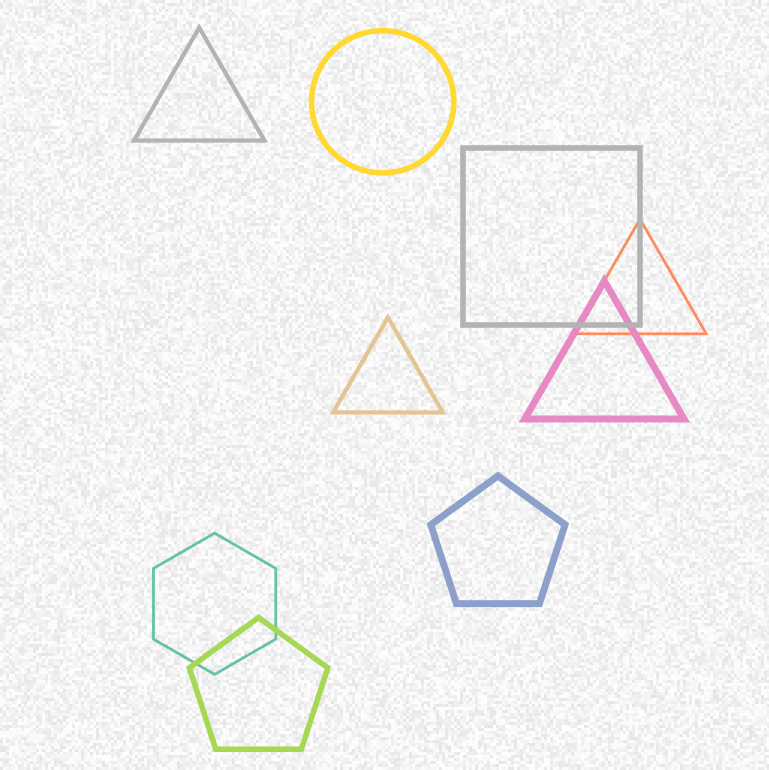[{"shape": "hexagon", "thickness": 1, "radius": 0.46, "center": [0.279, 0.216]}, {"shape": "triangle", "thickness": 1, "radius": 0.5, "center": [0.831, 0.616]}, {"shape": "pentagon", "thickness": 2.5, "radius": 0.46, "center": [0.647, 0.29]}, {"shape": "triangle", "thickness": 2.5, "radius": 0.6, "center": [0.785, 0.516]}, {"shape": "pentagon", "thickness": 2, "radius": 0.47, "center": [0.336, 0.103]}, {"shape": "circle", "thickness": 2, "radius": 0.46, "center": [0.497, 0.868]}, {"shape": "triangle", "thickness": 1.5, "radius": 0.41, "center": [0.504, 0.506]}, {"shape": "square", "thickness": 2, "radius": 0.57, "center": [0.716, 0.692]}, {"shape": "triangle", "thickness": 1.5, "radius": 0.49, "center": [0.259, 0.866]}]